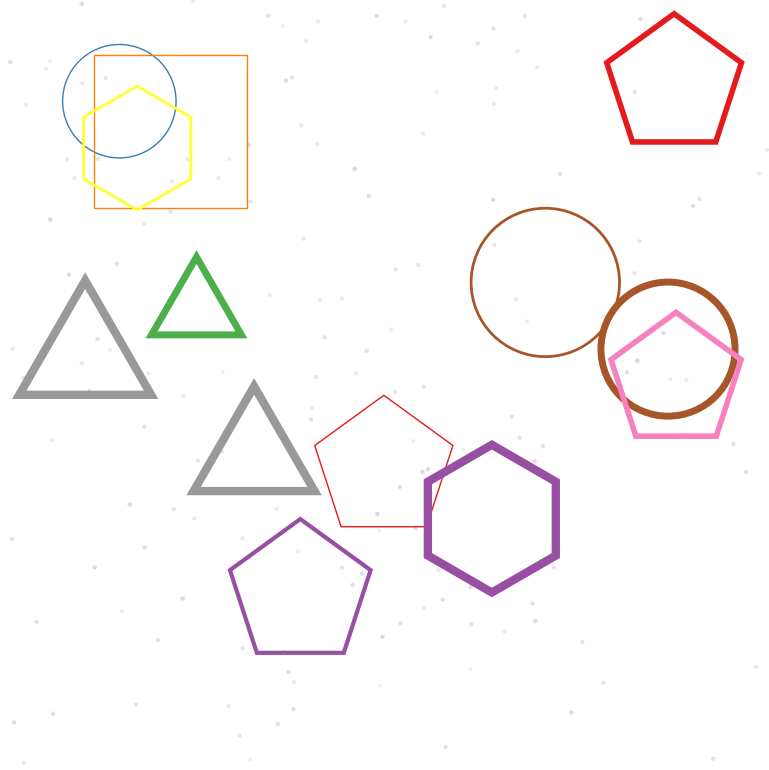[{"shape": "pentagon", "thickness": 2, "radius": 0.46, "center": [0.875, 0.89]}, {"shape": "pentagon", "thickness": 0.5, "radius": 0.47, "center": [0.498, 0.392]}, {"shape": "circle", "thickness": 0.5, "radius": 0.37, "center": [0.155, 0.869]}, {"shape": "triangle", "thickness": 2.5, "radius": 0.34, "center": [0.255, 0.599]}, {"shape": "pentagon", "thickness": 1.5, "radius": 0.48, "center": [0.39, 0.23]}, {"shape": "hexagon", "thickness": 3, "radius": 0.48, "center": [0.639, 0.326]}, {"shape": "square", "thickness": 0.5, "radius": 0.5, "center": [0.221, 0.829]}, {"shape": "hexagon", "thickness": 1, "radius": 0.4, "center": [0.178, 0.808]}, {"shape": "circle", "thickness": 1, "radius": 0.48, "center": [0.708, 0.633]}, {"shape": "circle", "thickness": 2.5, "radius": 0.44, "center": [0.868, 0.547]}, {"shape": "pentagon", "thickness": 2, "radius": 0.44, "center": [0.878, 0.505]}, {"shape": "triangle", "thickness": 3, "radius": 0.45, "center": [0.33, 0.408]}, {"shape": "triangle", "thickness": 3, "radius": 0.49, "center": [0.111, 0.537]}]